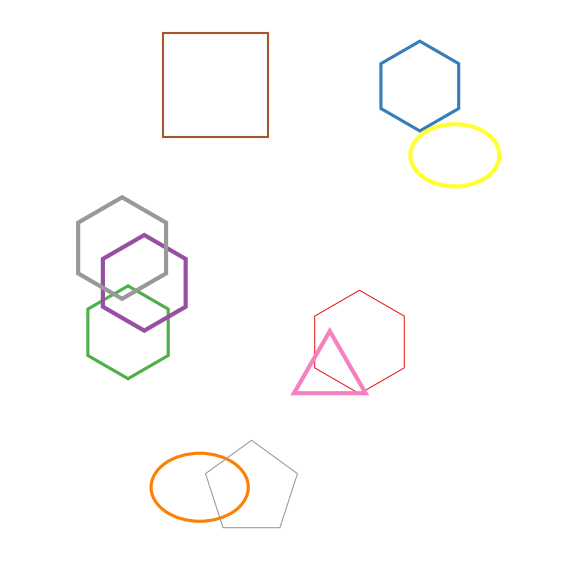[{"shape": "hexagon", "thickness": 0.5, "radius": 0.45, "center": [0.622, 0.407]}, {"shape": "hexagon", "thickness": 1.5, "radius": 0.39, "center": [0.727, 0.85]}, {"shape": "hexagon", "thickness": 1.5, "radius": 0.4, "center": [0.222, 0.424]}, {"shape": "hexagon", "thickness": 2, "radius": 0.41, "center": [0.25, 0.509]}, {"shape": "oval", "thickness": 1.5, "radius": 0.42, "center": [0.346, 0.155]}, {"shape": "oval", "thickness": 2, "radius": 0.39, "center": [0.788, 0.73]}, {"shape": "square", "thickness": 1, "radius": 0.45, "center": [0.373, 0.853]}, {"shape": "triangle", "thickness": 2, "radius": 0.36, "center": [0.571, 0.354]}, {"shape": "hexagon", "thickness": 2, "radius": 0.44, "center": [0.211, 0.57]}, {"shape": "pentagon", "thickness": 0.5, "radius": 0.42, "center": [0.435, 0.153]}]